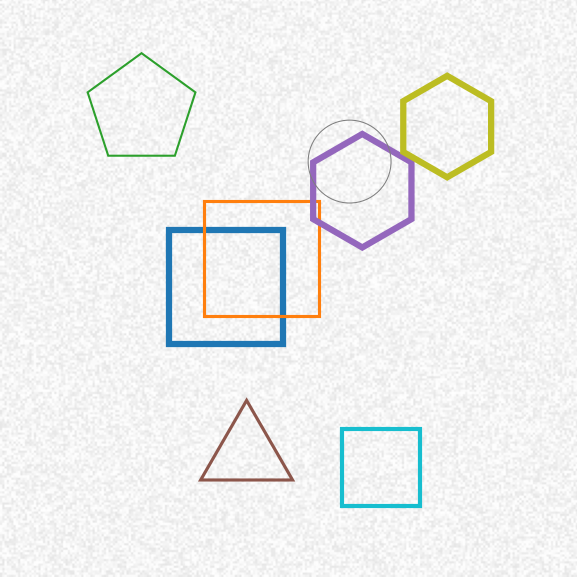[{"shape": "square", "thickness": 3, "radius": 0.49, "center": [0.392, 0.502]}, {"shape": "square", "thickness": 1.5, "radius": 0.5, "center": [0.452, 0.552]}, {"shape": "pentagon", "thickness": 1, "radius": 0.49, "center": [0.245, 0.809]}, {"shape": "hexagon", "thickness": 3, "radius": 0.49, "center": [0.627, 0.669]}, {"shape": "triangle", "thickness": 1.5, "radius": 0.46, "center": [0.427, 0.214]}, {"shape": "circle", "thickness": 0.5, "radius": 0.36, "center": [0.605, 0.719]}, {"shape": "hexagon", "thickness": 3, "radius": 0.44, "center": [0.774, 0.78]}, {"shape": "square", "thickness": 2, "radius": 0.34, "center": [0.66, 0.19]}]